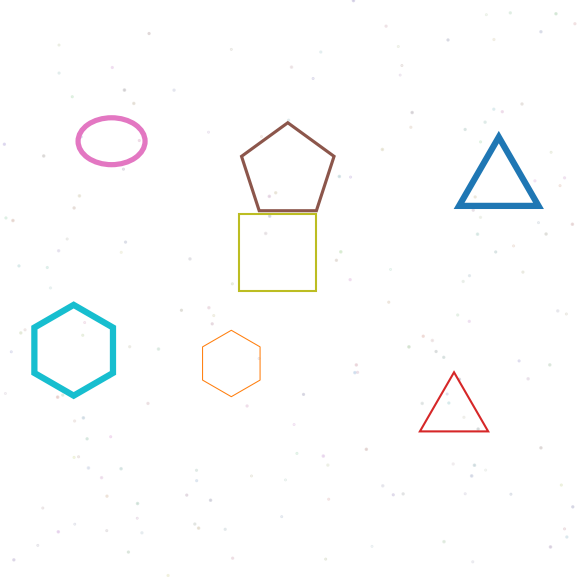[{"shape": "triangle", "thickness": 3, "radius": 0.4, "center": [0.864, 0.682]}, {"shape": "hexagon", "thickness": 0.5, "radius": 0.29, "center": [0.401, 0.37]}, {"shape": "triangle", "thickness": 1, "radius": 0.34, "center": [0.786, 0.286]}, {"shape": "pentagon", "thickness": 1.5, "radius": 0.42, "center": [0.498, 0.702]}, {"shape": "oval", "thickness": 2.5, "radius": 0.29, "center": [0.193, 0.755]}, {"shape": "square", "thickness": 1, "radius": 0.33, "center": [0.48, 0.562]}, {"shape": "hexagon", "thickness": 3, "radius": 0.39, "center": [0.128, 0.393]}]